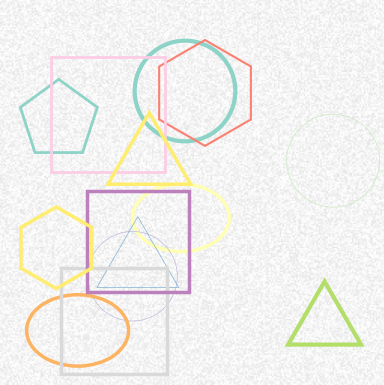[{"shape": "circle", "thickness": 3, "radius": 0.65, "center": [0.481, 0.764]}, {"shape": "pentagon", "thickness": 2, "radius": 0.53, "center": [0.153, 0.689]}, {"shape": "oval", "thickness": 2.5, "radius": 0.63, "center": [0.47, 0.434]}, {"shape": "circle", "thickness": 0.5, "radius": 0.58, "center": [0.344, 0.283]}, {"shape": "hexagon", "thickness": 1.5, "radius": 0.69, "center": [0.533, 0.759]}, {"shape": "triangle", "thickness": 0.5, "radius": 0.61, "center": [0.358, 0.315]}, {"shape": "oval", "thickness": 2.5, "radius": 0.66, "center": [0.202, 0.142]}, {"shape": "triangle", "thickness": 3, "radius": 0.55, "center": [0.843, 0.16]}, {"shape": "square", "thickness": 2, "radius": 0.75, "center": [0.281, 0.703]}, {"shape": "square", "thickness": 2.5, "radius": 0.69, "center": [0.296, 0.166]}, {"shape": "square", "thickness": 2.5, "radius": 0.66, "center": [0.359, 0.373]}, {"shape": "circle", "thickness": 0.5, "radius": 0.6, "center": [0.865, 0.583]}, {"shape": "triangle", "thickness": 2.5, "radius": 0.62, "center": [0.388, 0.583]}, {"shape": "hexagon", "thickness": 2.5, "radius": 0.53, "center": [0.146, 0.356]}]